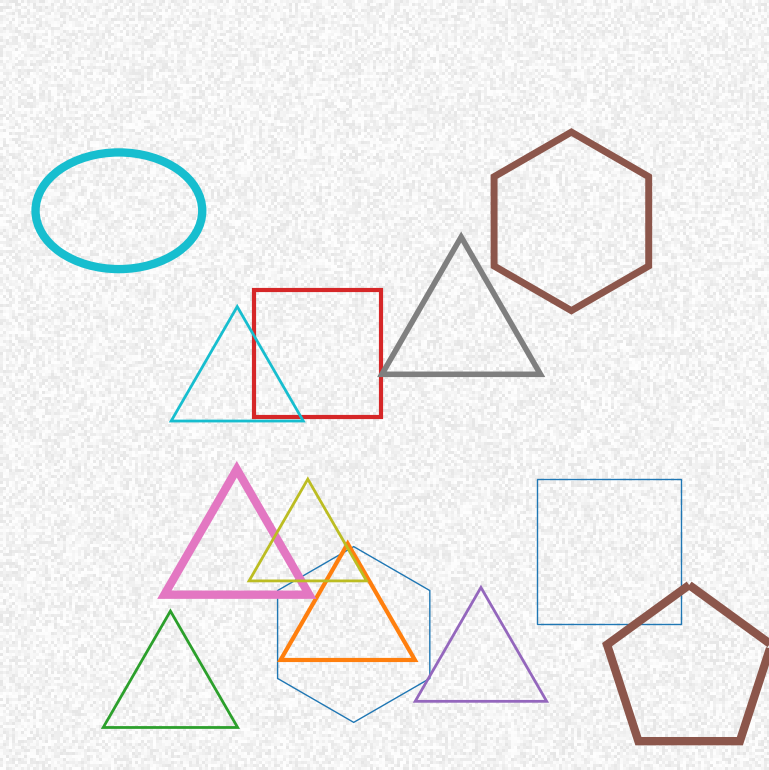[{"shape": "square", "thickness": 0.5, "radius": 0.47, "center": [0.791, 0.284]}, {"shape": "hexagon", "thickness": 0.5, "radius": 0.57, "center": [0.459, 0.176]}, {"shape": "triangle", "thickness": 1.5, "radius": 0.5, "center": [0.452, 0.193]}, {"shape": "triangle", "thickness": 1, "radius": 0.5, "center": [0.221, 0.106]}, {"shape": "square", "thickness": 1.5, "radius": 0.41, "center": [0.413, 0.541]}, {"shape": "triangle", "thickness": 1, "radius": 0.49, "center": [0.625, 0.138]}, {"shape": "hexagon", "thickness": 2.5, "radius": 0.58, "center": [0.742, 0.713]}, {"shape": "pentagon", "thickness": 3, "radius": 0.56, "center": [0.895, 0.128]}, {"shape": "triangle", "thickness": 3, "radius": 0.54, "center": [0.308, 0.282]}, {"shape": "triangle", "thickness": 2, "radius": 0.59, "center": [0.599, 0.573]}, {"shape": "triangle", "thickness": 1, "radius": 0.44, "center": [0.4, 0.29]}, {"shape": "triangle", "thickness": 1, "radius": 0.5, "center": [0.308, 0.503]}, {"shape": "oval", "thickness": 3, "radius": 0.54, "center": [0.154, 0.726]}]